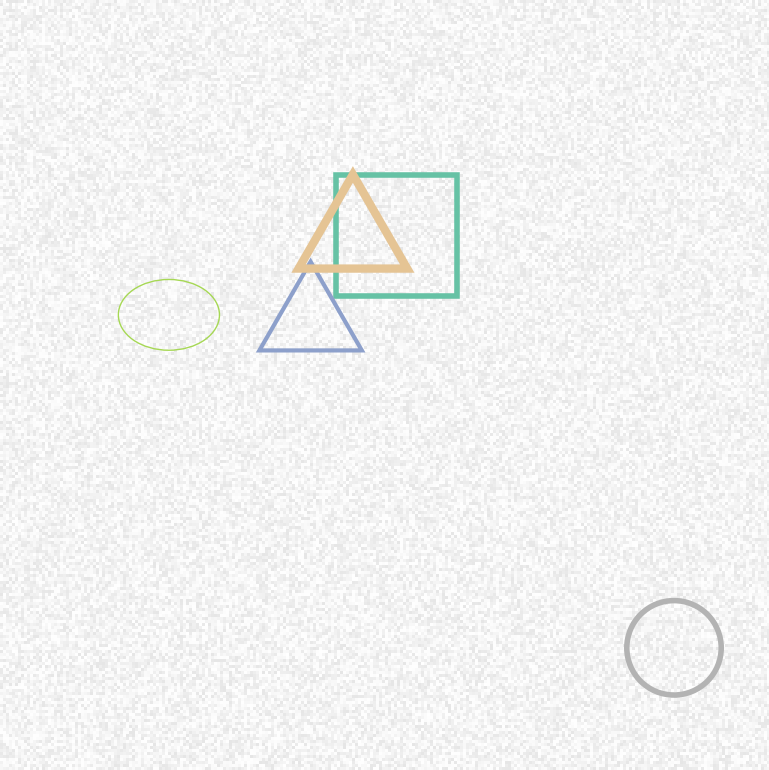[{"shape": "square", "thickness": 2, "radius": 0.39, "center": [0.515, 0.695]}, {"shape": "triangle", "thickness": 1.5, "radius": 0.38, "center": [0.403, 0.583]}, {"shape": "oval", "thickness": 0.5, "radius": 0.33, "center": [0.219, 0.591]}, {"shape": "triangle", "thickness": 3, "radius": 0.41, "center": [0.458, 0.692]}, {"shape": "circle", "thickness": 2, "radius": 0.31, "center": [0.875, 0.159]}]